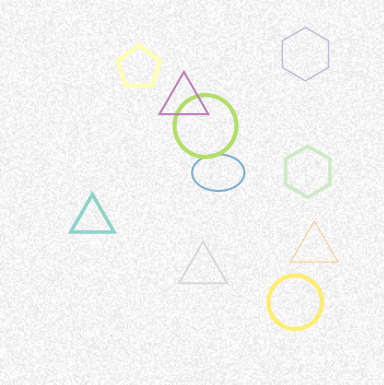[{"shape": "triangle", "thickness": 2.5, "radius": 0.33, "center": [0.24, 0.43]}, {"shape": "pentagon", "thickness": 3, "radius": 0.29, "center": [0.361, 0.824]}, {"shape": "hexagon", "thickness": 1, "radius": 0.35, "center": [0.793, 0.859]}, {"shape": "oval", "thickness": 1.5, "radius": 0.34, "center": [0.567, 0.552]}, {"shape": "triangle", "thickness": 0.5, "radius": 0.36, "center": [0.816, 0.355]}, {"shape": "circle", "thickness": 3, "radius": 0.4, "center": [0.534, 0.673]}, {"shape": "triangle", "thickness": 1.5, "radius": 0.36, "center": [0.527, 0.3]}, {"shape": "triangle", "thickness": 1.5, "radius": 0.37, "center": [0.478, 0.74]}, {"shape": "hexagon", "thickness": 2.5, "radius": 0.33, "center": [0.799, 0.554]}, {"shape": "circle", "thickness": 3, "radius": 0.35, "center": [0.767, 0.215]}]